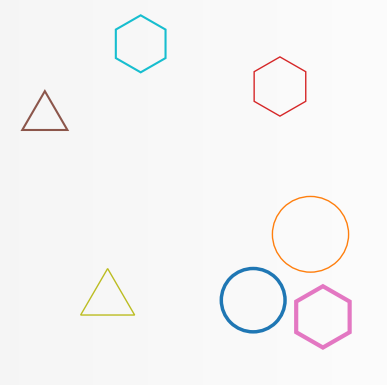[{"shape": "circle", "thickness": 2.5, "radius": 0.41, "center": [0.653, 0.22]}, {"shape": "circle", "thickness": 1, "radius": 0.49, "center": [0.801, 0.391]}, {"shape": "hexagon", "thickness": 1, "radius": 0.38, "center": [0.722, 0.775]}, {"shape": "triangle", "thickness": 1.5, "radius": 0.34, "center": [0.116, 0.696]}, {"shape": "hexagon", "thickness": 3, "radius": 0.4, "center": [0.833, 0.177]}, {"shape": "triangle", "thickness": 1, "radius": 0.4, "center": [0.278, 0.222]}, {"shape": "hexagon", "thickness": 1.5, "radius": 0.37, "center": [0.363, 0.886]}]